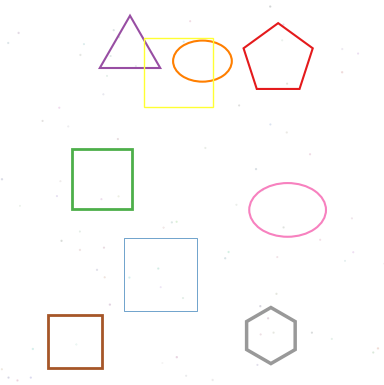[{"shape": "pentagon", "thickness": 1.5, "radius": 0.47, "center": [0.722, 0.845]}, {"shape": "square", "thickness": 0.5, "radius": 0.47, "center": [0.418, 0.286]}, {"shape": "square", "thickness": 2, "radius": 0.39, "center": [0.264, 0.536]}, {"shape": "triangle", "thickness": 1.5, "radius": 0.45, "center": [0.338, 0.869]}, {"shape": "oval", "thickness": 1.5, "radius": 0.38, "center": [0.526, 0.841]}, {"shape": "square", "thickness": 1, "radius": 0.45, "center": [0.463, 0.811]}, {"shape": "square", "thickness": 2, "radius": 0.35, "center": [0.196, 0.113]}, {"shape": "oval", "thickness": 1.5, "radius": 0.5, "center": [0.747, 0.455]}, {"shape": "hexagon", "thickness": 2.5, "radius": 0.36, "center": [0.704, 0.128]}]